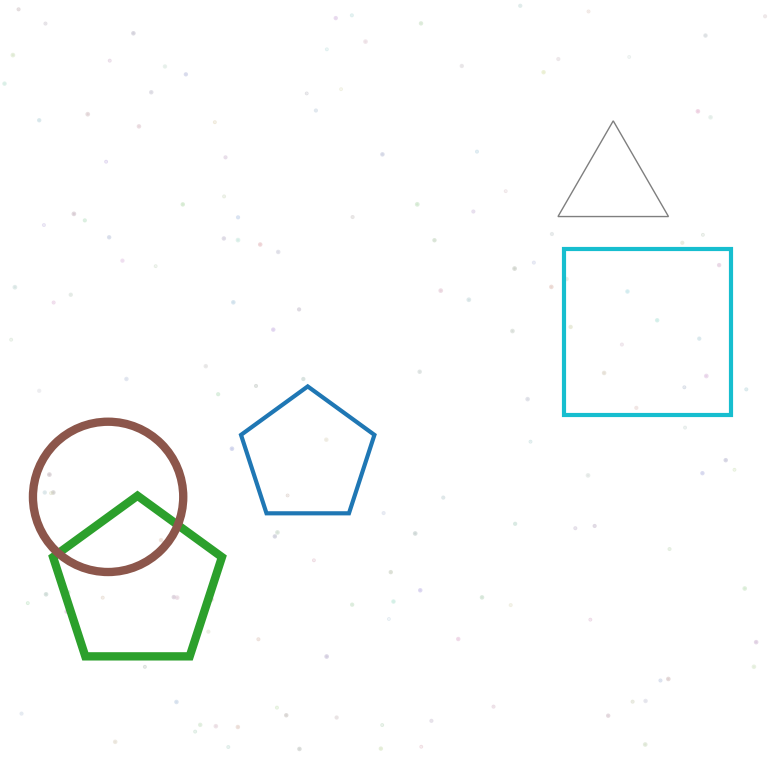[{"shape": "pentagon", "thickness": 1.5, "radius": 0.46, "center": [0.4, 0.407]}, {"shape": "pentagon", "thickness": 3, "radius": 0.58, "center": [0.179, 0.241]}, {"shape": "circle", "thickness": 3, "radius": 0.49, "center": [0.14, 0.355]}, {"shape": "triangle", "thickness": 0.5, "radius": 0.41, "center": [0.796, 0.76]}, {"shape": "square", "thickness": 1.5, "radius": 0.54, "center": [0.841, 0.569]}]